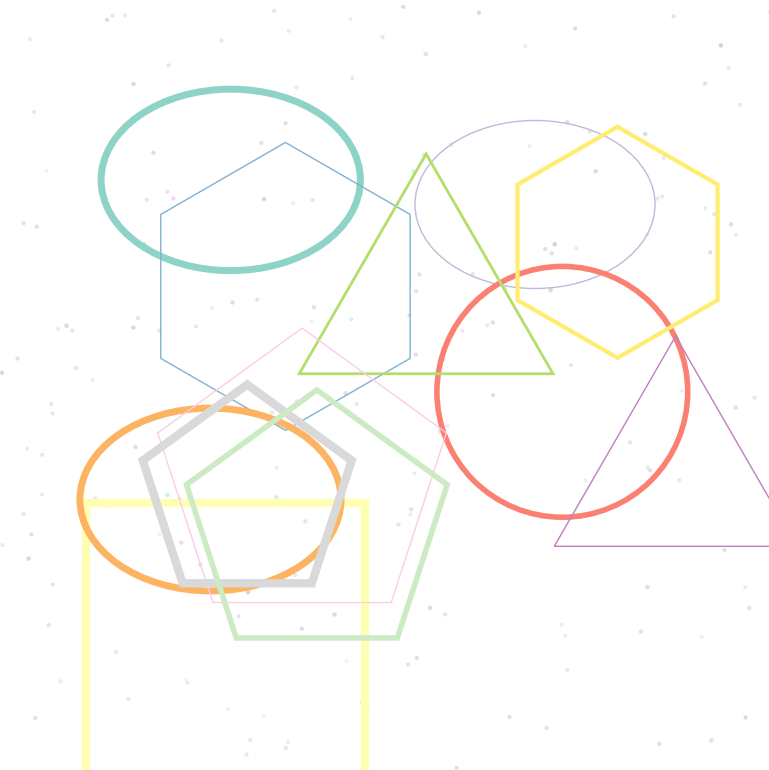[{"shape": "oval", "thickness": 2.5, "radius": 0.84, "center": [0.3, 0.766]}, {"shape": "square", "thickness": 3, "radius": 0.91, "center": [0.293, 0.166]}, {"shape": "oval", "thickness": 0.5, "radius": 0.78, "center": [0.695, 0.734]}, {"shape": "circle", "thickness": 2, "radius": 0.81, "center": [0.73, 0.491]}, {"shape": "hexagon", "thickness": 0.5, "radius": 0.93, "center": [0.371, 0.628]}, {"shape": "oval", "thickness": 2.5, "radius": 0.85, "center": [0.273, 0.351]}, {"shape": "triangle", "thickness": 1, "radius": 0.95, "center": [0.553, 0.61]}, {"shape": "pentagon", "thickness": 0.5, "radius": 0.99, "center": [0.392, 0.377]}, {"shape": "pentagon", "thickness": 3, "radius": 0.71, "center": [0.321, 0.358]}, {"shape": "triangle", "thickness": 0.5, "radius": 0.91, "center": [0.877, 0.381]}, {"shape": "pentagon", "thickness": 2, "radius": 0.89, "center": [0.411, 0.316]}, {"shape": "hexagon", "thickness": 1.5, "radius": 0.75, "center": [0.802, 0.685]}]